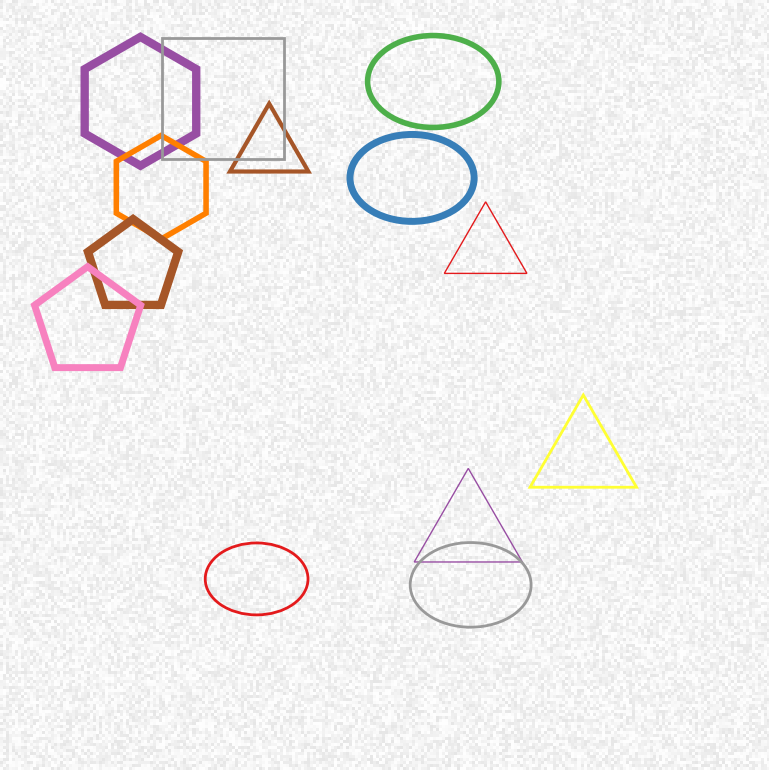[{"shape": "oval", "thickness": 1, "radius": 0.33, "center": [0.333, 0.248]}, {"shape": "triangle", "thickness": 0.5, "radius": 0.31, "center": [0.631, 0.676]}, {"shape": "oval", "thickness": 2.5, "radius": 0.4, "center": [0.535, 0.769]}, {"shape": "oval", "thickness": 2, "radius": 0.43, "center": [0.563, 0.894]}, {"shape": "hexagon", "thickness": 3, "radius": 0.42, "center": [0.182, 0.868]}, {"shape": "triangle", "thickness": 0.5, "radius": 0.41, "center": [0.608, 0.311]}, {"shape": "hexagon", "thickness": 2, "radius": 0.34, "center": [0.209, 0.757]}, {"shape": "triangle", "thickness": 1, "radius": 0.4, "center": [0.758, 0.407]}, {"shape": "pentagon", "thickness": 3, "radius": 0.31, "center": [0.173, 0.654]}, {"shape": "triangle", "thickness": 1.5, "radius": 0.29, "center": [0.35, 0.807]}, {"shape": "pentagon", "thickness": 2.5, "radius": 0.36, "center": [0.114, 0.581]}, {"shape": "square", "thickness": 1, "radius": 0.4, "center": [0.29, 0.872]}, {"shape": "oval", "thickness": 1, "radius": 0.39, "center": [0.611, 0.24]}]